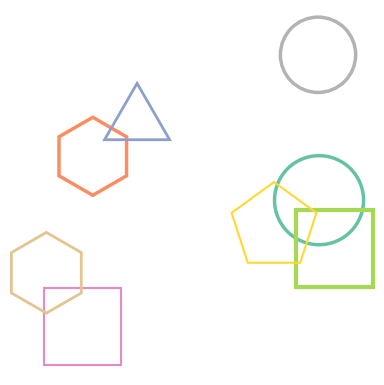[{"shape": "circle", "thickness": 2.5, "radius": 0.58, "center": [0.829, 0.48]}, {"shape": "hexagon", "thickness": 2.5, "radius": 0.51, "center": [0.241, 0.594]}, {"shape": "triangle", "thickness": 2, "radius": 0.49, "center": [0.356, 0.686]}, {"shape": "square", "thickness": 1.5, "radius": 0.5, "center": [0.215, 0.152]}, {"shape": "square", "thickness": 3, "radius": 0.5, "center": [0.868, 0.354]}, {"shape": "pentagon", "thickness": 1.5, "radius": 0.58, "center": [0.712, 0.411]}, {"shape": "hexagon", "thickness": 2, "radius": 0.52, "center": [0.12, 0.292]}, {"shape": "circle", "thickness": 2.5, "radius": 0.49, "center": [0.826, 0.858]}]